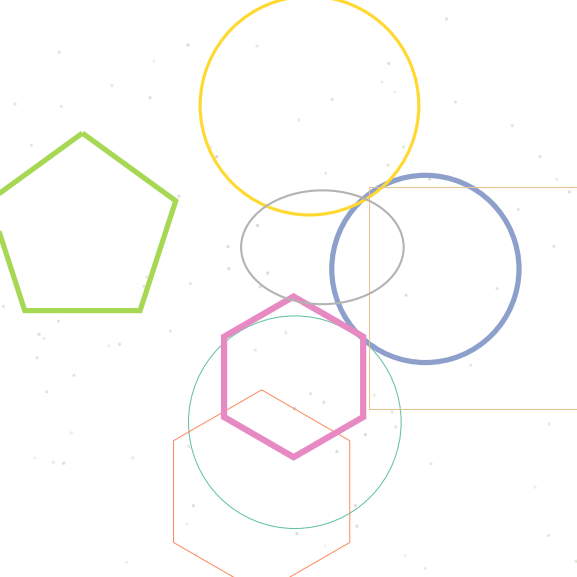[{"shape": "circle", "thickness": 0.5, "radius": 0.92, "center": [0.511, 0.268]}, {"shape": "hexagon", "thickness": 0.5, "radius": 0.88, "center": [0.453, 0.148]}, {"shape": "circle", "thickness": 2.5, "radius": 0.81, "center": [0.737, 0.533]}, {"shape": "hexagon", "thickness": 3, "radius": 0.7, "center": [0.508, 0.347]}, {"shape": "pentagon", "thickness": 2.5, "radius": 0.85, "center": [0.143, 0.599]}, {"shape": "circle", "thickness": 1.5, "radius": 0.95, "center": [0.536, 0.816]}, {"shape": "square", "thickness": 0.5, "radius": 0.96, "center": [0.832, 0.483]}, {"shape": "oval", "thickness": 1, "radius": 0.7, "center": [0.558, 0.571]}]